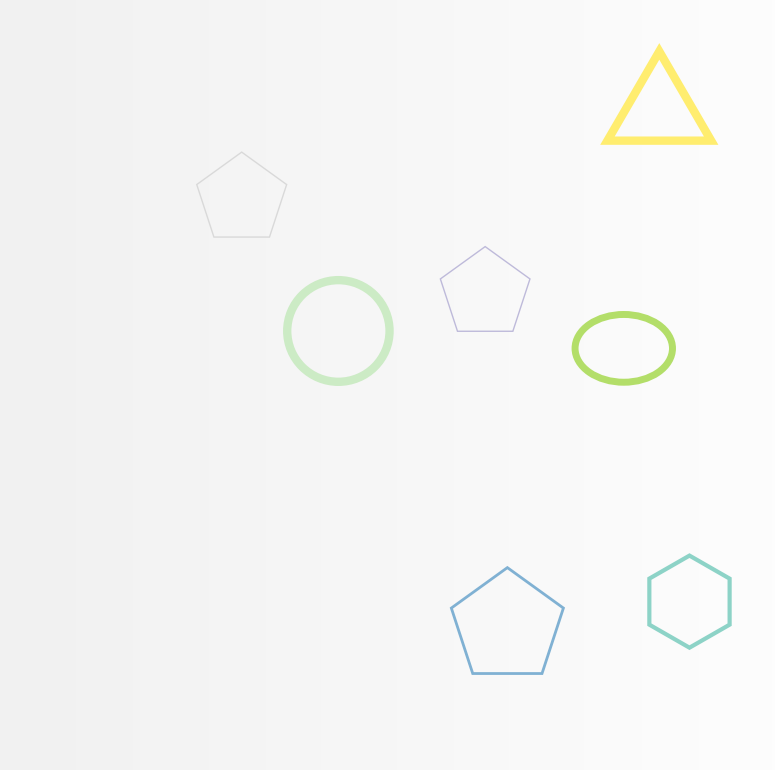[{"shape": "hexagon", "thickness": 1.5, "radius": 0.3, "center": [0.89, 0.219]}, {"shape": "pentagon", "thickness": 0.5, "radius": 0.3, "center": [0.626, 0.619]}, {"shape": "pentagon", "thickness": 1, "radius": 0.38, "center": [0.655, 0.187]}, {"shape": "oval", "thickness": 2.5, "radius": 0.31, "center": [0.805, 0.548]}, {"shape": "pentagon", "thickness": 0.5, "radius": 0.3, "center": [0.312, 0.741]}, {"shape": "circle", "thickness": 3, "radius": 0.33, "center": [0.437, 0.57]}, {"shape": "triangle", "thickness": 3, "radius": 0.39, "center": [0.851, 0.856]}]